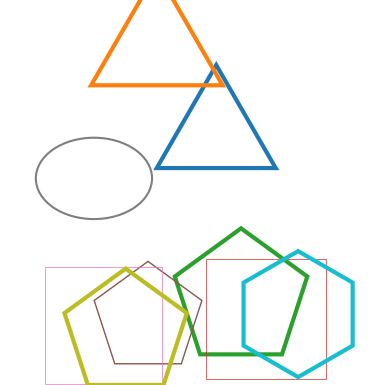[{"shape": "triangle", "thickness": 3, "radius": 0.89, "center": [0.562, 0.653]}, {"shape": "triangle", "thickness": 3, "radius": 0.99, "center": [0.407, 0.877]}, {"shape": "pentagon", "thickness": 3, "radius": 0.9, "center": [0.626, 0.226]}, {"shape": "square", "thickness": 0.5, "radius": 0.78, "center": [0.69, 0.172]}, {"shape": "pentagon", "thickness": 1, "radius": 0.74, "center": [0.384, 0.174]}, {"shape": "square", "thickness": 0.5, "radius": 0.76, "center": [0.269, 0.154]}, {"shape": "oval", "thickness": 1.5, "radius": 0.75, "center": [0.244, 0.537]}, {"shape": "pentagon", "thickness": 3, "radius": 0.84, "center": [0.326, 0.135]}, {"shape": "hexagon", "thickness": 3, "radius": 0.82, "center": [0.774, 0.184]}]